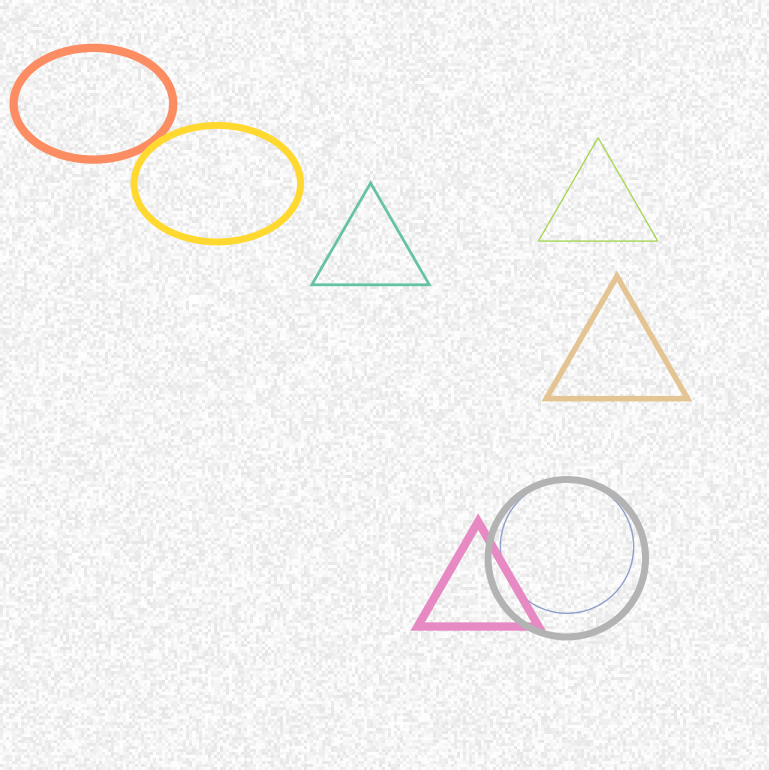[{"shape": "triangle", "thickness": 1, "radius": 0.44, "center": [0.481, 0.674]}, {"shape": "oval", "thickness": 3, "radius": 0.52, "center": [0.121, 0.865]}, {"shape": "circle", "thickness": 0.5, "radius": 0.43, "center": [0.736, 0.29]}, {"shape": "triangle", "thickness": 3, "radius": 0.45, "center": [0.621, 0.232]}, {"shape": "triangle", "thickness": 0.5, "radius": 0.45, "center": [0.777, 0.732]}, {"shape": "oval", "thickness": 2.5, "radius": 0.54, "center": [0.282, 0.761]}, {"shape": "triangle", "thickness": 2, "radius": 0.53, "center": [0.801, 0.535]}, {"shape": "circle", "thickness": 2.5, "radius": 0.51, "center": [0.736, 0.275]}]